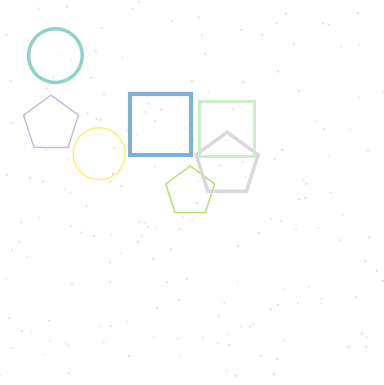[{"shape": "circle", "thickness": 2.5, "radius": 0.35, "center": [0.144, 0.856]}, {"shape": "pentagon", "thickness": 1, "radius": 0.38, "center": [0.133, 0.678]}, {"shape": "square", "thickness": 3, "radius": 0.4, "center": [0.417, 0.676]}, {"shape": "pentagon", "thickness": 1, "radius": 0.33, "center": [0.494, 0.502]}, {"shape": "pentagon", "thickness": 2.5, "radius": 0.42, "center": [0.59, 0.572]}, {"shape": "square", "thickness": 2, "radius": 0.36, "center": [0.589, 0.666]}, {"shape": "circle", "thickness": 1, "radius": 0.34, "center": [0.258, 0.601]}]